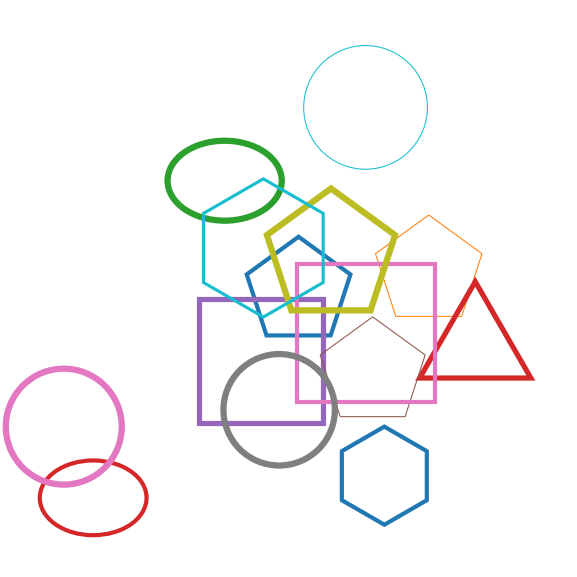[{"shape": "pentagon", "thickness": 2, "radius": 0.47, "center": [0.517, 0.495]}, {"shape": "hexagon", "thickness": 2, "radius": 0.42, "center": [0.666, 0.175]}, {"shape": "pentagon", "thickness": 0.5, "radius": 0.48, "center": [0.742, 0.53]}, {"shape": "oval", "thickness": 3, "radius": 0.49, "center": [0.389, 0.686]}, {"shape": "triangle", "thickness": 2.5, "radius": 0.56, "center": [0.823, 0.4]}, {"shape": "oval", "thickness": 2, "radius": 0.46, "center": [0.161, 0.137]}, {"shape": "square", "thickness": 2.5, "radius": 0.54, "center": [0.452, 0.374]}, {"shape": "pentagon", "thickness": 0.5, "radius": 0.48, "center": [0.645, 0.355]}, {"shape": "circle", "thickness": 3, "radius": 0.5, "center": [0.11, 0.26]}, {"shape": "square", "thickness": 2, "radius": 0.6, "center": [0.633, 0.422]}, {"shape": "circle", "thickness": 3, "radius": 0.48, "center": [0.483, 0.29]}, {"shape": "pentagon", "thickness": 3, "radius": 0.58, "center": [0.573, 0.556]}, {"shape": "hexagon", "thickness": 1.5, "radius": 0.6, "center": [0.456, 0.57]}, {"shape": "circle", "thickness": 0.5, "radius": 0.54, "center": [0.633, 0.813]}]